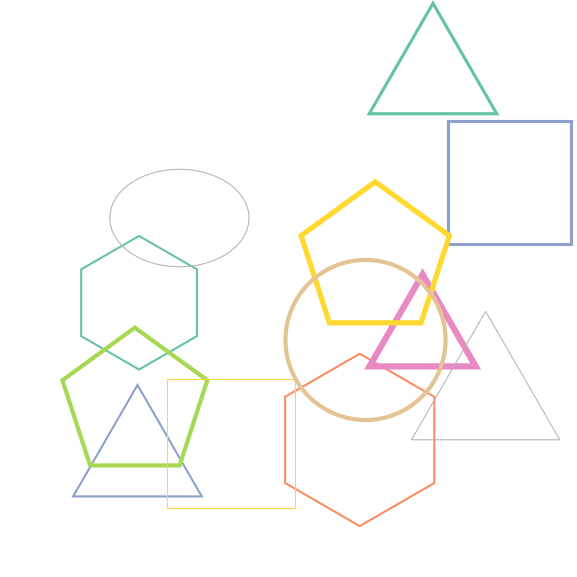[{"shape": "triangle", "thickness": 1.5, "radius": 0.64, "center": [0.75, 0.866]}, {"shape": "hexagon", "thickness": 1, "radius": 0.58, "center": [0.241, 0.475]}, {"shape": "hexagon", "thickness": 1, "radius": 0.75, "center": [0.623, 0.237]}, {"shape": "square", "thickness": 1.5, "radius": 0.53, "center": [0.882, 0.683]}, {"shape": "triangle", "thickness": 1, "radius": 0.64, "center": [0.238, 0.204]}, {"shape": "triangle", "thickness": 3, "radius": 0.53, "center": [0.732, 0.418]}, {"shape": "pentagon", "thickness": 2, "radius": 0.66, "center": [0.234, 0.3]}, {"shape": "pentagon", "thickness": 2.5, "radius": 0.67, "center": [0.65, 0.549]}, {"shape": "square", "thickness": 0.5, "radius": 0.56, "center": [0.4, 0.231]}, {"shape": "circle", "thickness": 2, "radius": 0.69, "center": [0.633, 0.41]}, {"shape": "triangle", "thickness": 0.5, "radius": 0.74, "center": [0.841, 0.312]}, {"shape": "oval", "thickness": 0.5, "radius": 0.6, "center": [0.311, 0.622]}]